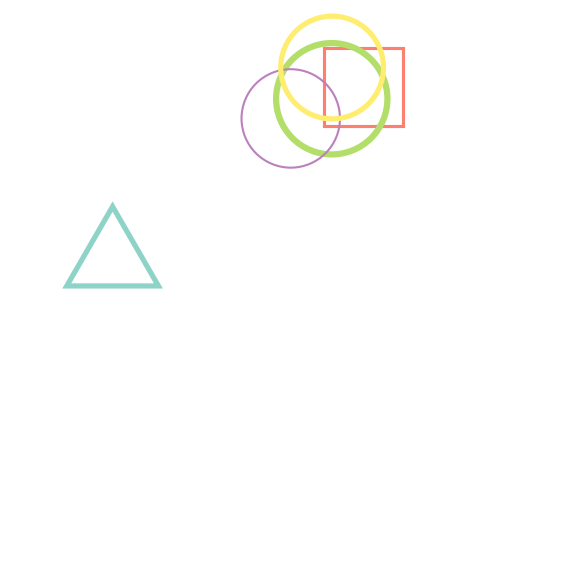[{"shape": "triangle", "thickness": 2.5, "radius": 0.46, "center": [0.195, 0.55]}, {"shape": "square", "thickness": 1.5, "radius": 0.34, "center": [0.63, 0.849]}, {"shape": "circle", "thickness": 3, "radius": 0.48, "center": [0.574, 0.828]}, {"shape": "circle", "thickness": 1, "radius": 0.43, "center": [0.503, 0.794]}, {"shape": "circle", "thickness": 2.5, "radius": 0.44, "center": [0.575, 0.882]}]